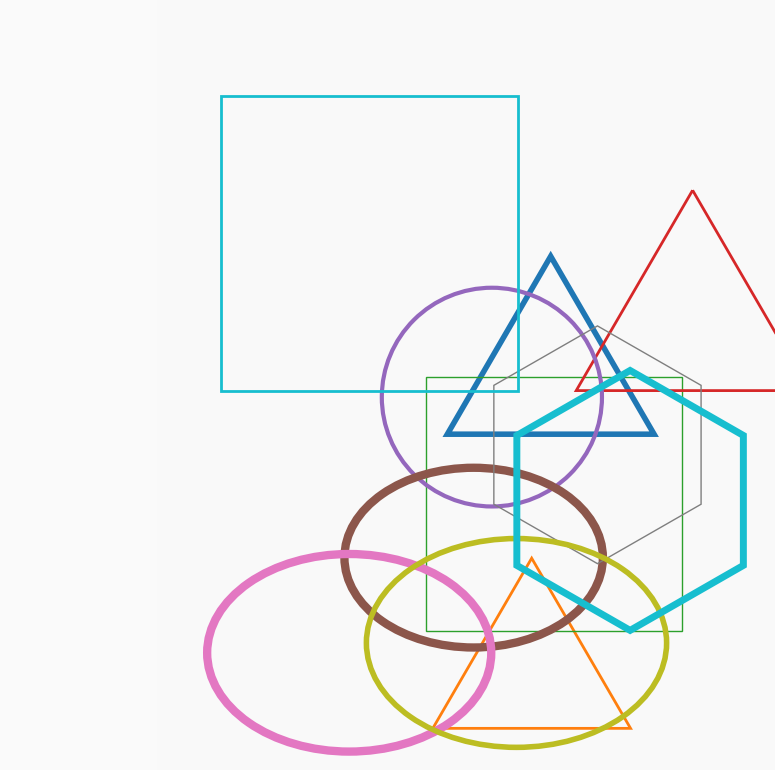[{"shape": "triangle", "thickness": 2, "radius": 0.77, "center": [0.711, 0.513]}, {"shape": "triangle", "thickness": 1, "radius": 0.74, "center": [0.686, 0.128]}, {"shape": "square", "thickness": 0.5, "radius": 0.82, "center": [0.715, 0.346]}, {"shape": "triangle", "thickness": 1, "radius": 0.87, "center": [0.894, 0.579]}, {"shape": "circle", "thickness": 1.5, "radius": 0.71, "center": [0.635, 0.484]}, {"shape": "oval", "thickness": 3, "radius": 0.83, "center": [0.611, 0.276]}, {"shape": "oval", "thickness": 3, "radius": 0.92, "center": [0.451, 0.152]}, {"shape": "hexagon", "thickness": 0.5, "radius": 0.77, "center": [0.771, 0.422]}, {"shape": "oval", "thickness": 2, "radius": 0.97, "center": [0.666, 0.165]}, {"shape": "square", "thickness": 1, "radius": 0.96, "center": [0.476, 0.684]}, {"shape": "hexagon", "thickness": 2.5, "radius": 0.84, "center": [0.813, 0.35]}]